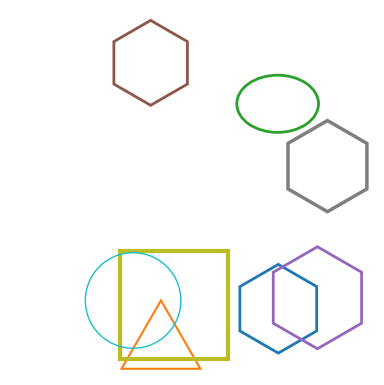[{"shape": "hexagon", "thickness": 2, "radius": 0.58, "center": [0.723, 0.198]}, {"shape": "triangle", "thickness": 1.5, "radius": 0.59, "center": [0.418, 0.101]}, {"shape": "oval", "thickness": 2, "radius": 0.53, "center": [0.721, 0.73]}, {"shape": "hexagon", "thickness": 2, "radius": 0.66, "center": [0.824, 0.227]}, {"shape": "hexagon", "thickness": 2, "radius": 0.55, "center": [0.391, 0.837]}, {"shape": "hexagon", "thickness": 2.5, "radius": 0.59, "center": [0.851, 0.568]}, {"shape": "square", "thickness": 3, "radius": 0.7, "center": [0.452, 0.208]}, {"shape": "circle", "thickness": 1, "radius": 0.62, "center": [0.346, 0.22]}]